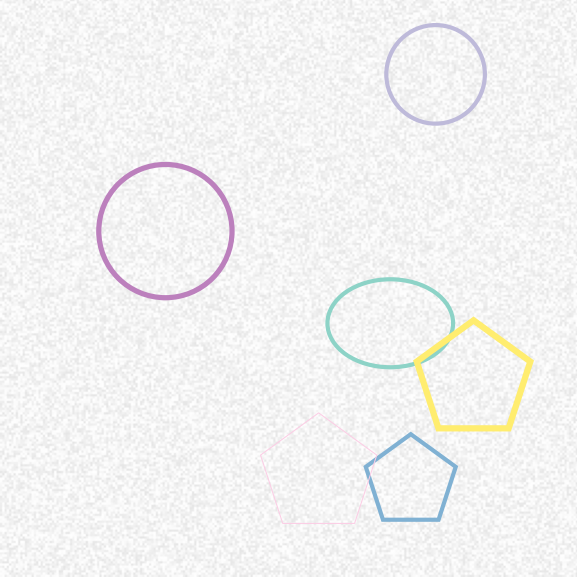[{"shape": "oval", "thickness": 2, "radius": 0.54, "center": [0.676, 0.439]}, {"shape": "circle", "thickness": 2, "radius": 0.43, "center": [0.754, 0.87]}, {"shape": "pentagon", "thickness": 2, "radius": 0.41, "center": [0.711, 0.165]}, {"shape": "pentagon", "thickness": 0.5, "radius": 0.53, "center": [0.552, 0.178]}, {"shape": "circle", "thickness": 2.5, "radius": 0.58, "center": [0.286, 0.599]}, {"shape": "pentagon", "thickness": 3, "radius": 0.52, "center": [0.82, 0.341]}]